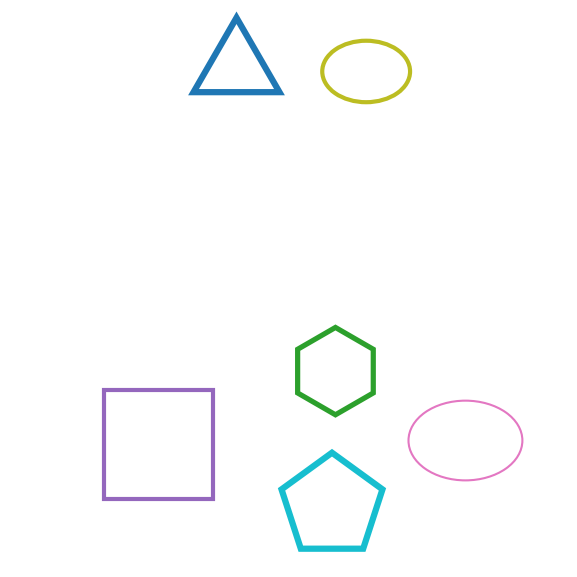[{"shape": "triangle", "thickness": 3, "radius": 0.43, "center": [0.41, 0.882]}, {"shape": "hexagon", "thickness": 2.5, "radius": 0.38, "center": [0.581, 0.357]}, {"shape": "square", "thickness": 2, "radius": 0.47, "center": [0.275, 0.23]}, {"shape": "oval", "thickness": 1, "radius": 0.49, "center": [0.806, 0.236]}, {"shape": "oval", "thickness": 2, "radius": 0.38, "center": [0.634, 0.875]}, {"shape": "pentagon", "thickness": 3, "radius": 0.46, "center": [0.575, 0.123]}]